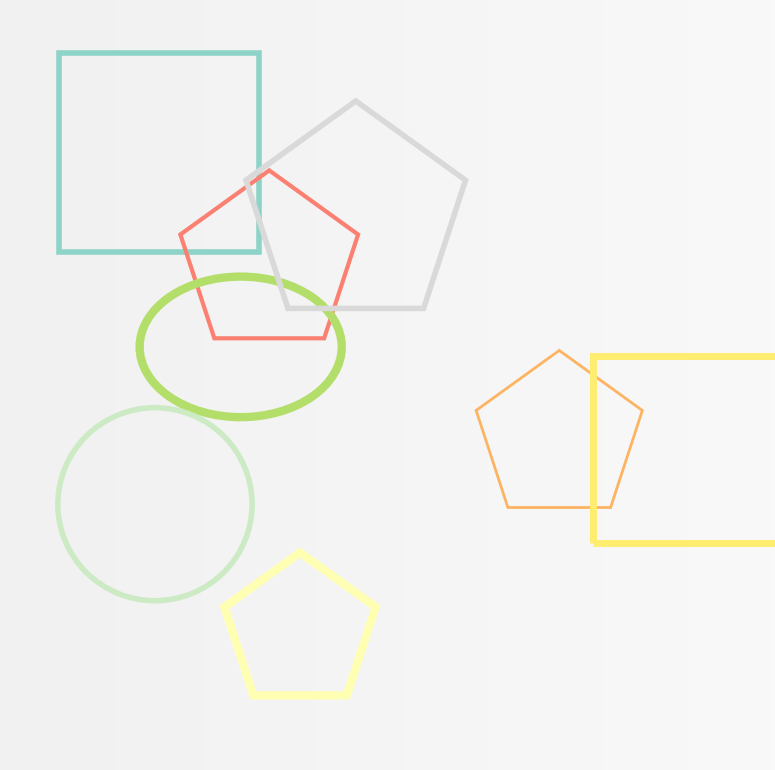[{"shape": "square", "thickness": 2, "radius": 0.64, "center": [0.205, 0.802]}, {"shape": "pentagon", "thickness": 3, "radius": 0.51, "center": [0.387, 0.18]}, {"shape": "pentagon", "thickness": 1.5, "radius": 0.6, "center": [0.347, 0.658]}, {"shape": "pentagon", "thickness": 1, "radius": 0.56, "center": [0.722, 0.432]}, {"shape": "oval", "thickness": 3, "radius": 0.65, "center": [0.311, 0.55]}, {"shape": "pentagon", "thickness": 2, "radius": 0.74, "center": [0.459, 0.72]}, {"shape": "circle", "thickness": 2, "radius": 0.63, "center": [0.2, 0.345]}, {"shape": "square", "thickness": 2.5, "radius": 0.61, "center": [0.886, 0.416]}]